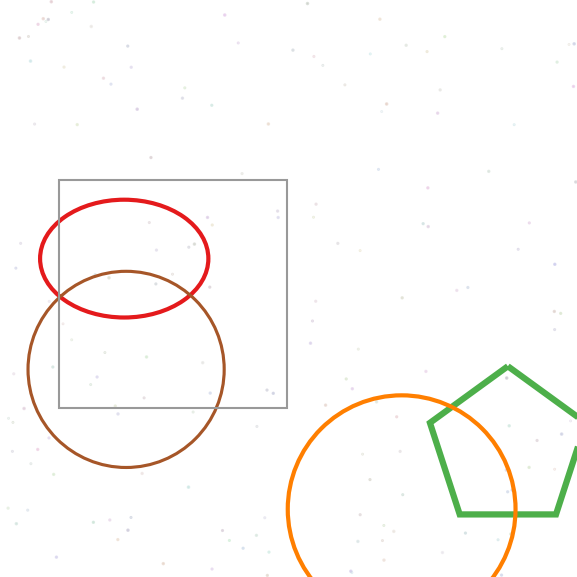[{"shape": "oval", "thickness": 2, "radius": 0.73, "center": [0.215, 0.551]}, {"shape": "pentagon", "thickness": 3, "radius": 0.71, "center": [0.879, 0.223]}, {"shape": "circle", "thickness": 2, "radius": 0.99, "center": [0.695, 0.117]}, {"shape": "circle", "thickness": 1.5, "radius": 0.85, "center": [0.218, 0.359]}, {"shape": "square", "thickness": 1, "radius": 0.99, "center": [0.299, 0.49]}]